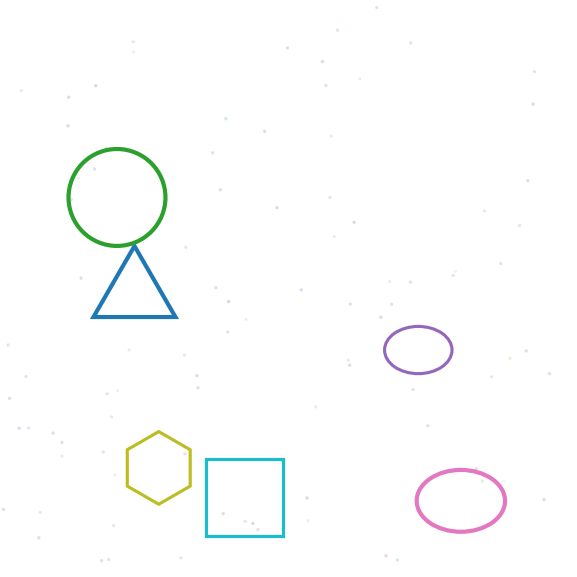[{"shape": "triangle", "thickness": 2, "radius": 0.41, "center": [0.233, 0.491]}, {"shape": "circle", "thickness": 2, "radius": 0.42, "center": [0.203, 0.657]}, {"shape": "oval", "thickness": 1.5, "radius": 0.29, "center": [0.724, 0.393]}, {"shape": "oval", "thickness": 2, "radius": 0.38, "center": [0.798, 0.132]}, {"shape": "hexagon", "thickness": 1.5, "radius": 0.31, "center": [0.275, 0.189]}, {"shape": "square", "thickness": 1.5, "radius": 0.33, "center": [0.423, 0.138]}]